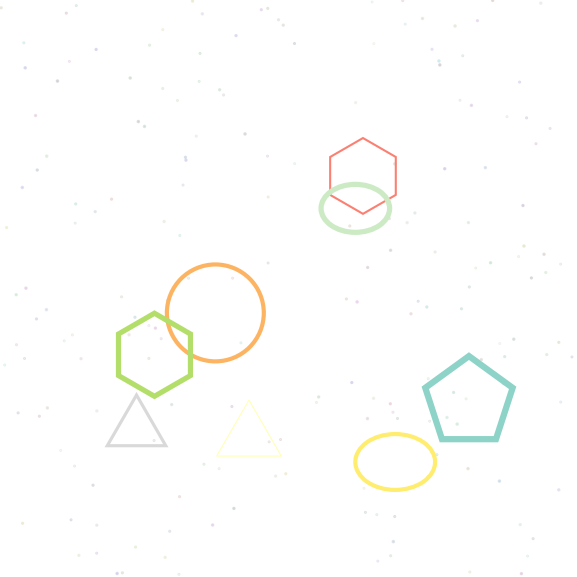[{"shape": "pentagon", "thickness": 3, "radius": 0.4, "center": [0.812, 0.303]}, {"shape": "triangle", "thickness": 0.5, "radius": 0.32, "center": [0.431, 0.242]}, {"shape": "hexagon", "thickness": 1, "radius": 0.33, "center": [0.629, 0.694]}, {"shape": "circle", "thickness": 2, "radius": 0.42, "center": [0.373, 0.457]}, {"shape": "hexagon", "thickness": 2.5, "radius": 0.36, "center": [0.267, 0.385]}, {"shape": "triangle", "thickness": 1.5, "radius": 0.29, "center": [0.236, 0.257]}, {"shape": "oval", "thickness": 2.5, "radius": 0.3, "center": [0.615, 0.638]}, {"shape": "oval", "thickness": 2, "radius": 0.35, "center": [0.684, 0.199]}]